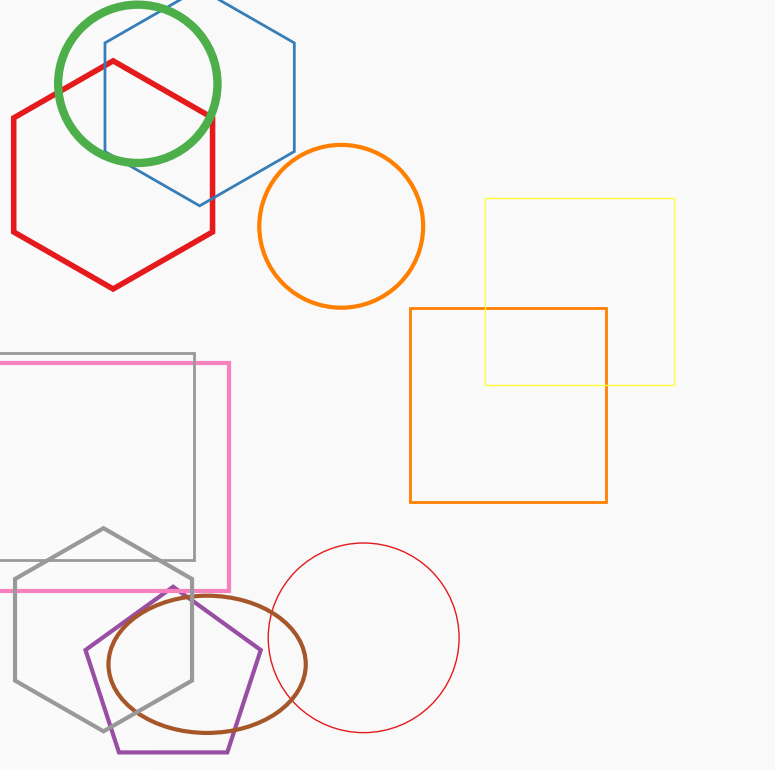[{"shape": "hexagon", "thickness": 2, "radius": 0.74, "center": [0.146, 0.773]}, {"shape": "circle", "thickness": 0.5, "radius": 0.62, "center": [0.469, 0.172]}, {"shape": "hexagon", "thickness": 1, "radius": 0.71, "center": [0.258, 0.874]}, {"shape": "circle", "thickness": 3, "radius": 0.51, "center": [0.178, 0.891]}, {"shape": "pentagon", "thickness": 1.5, "radius": 0.59, "center": [0.223, 0.119]}, {"shape": "circle", "thickness": 1.5, "radius": 0.53, "center": [0.44, 0.706]}, {"shape": "square", "thickness": 1, "radius": 0.63, "center": [0.655, 0.474]}, {"shape": "square", "thickness": 0.5, "radius": 0.61, "center": [0.748, 0.622]}, {"shape": "oval", "thickness": 1.5, "radius": 0.64, "center": [0.267, 0.137]}, {"shape": "square", "thickness": 1.5, "radius": 0.74, "center": [0.146, 0.38]}, {"shape": "square", "thickness": 1, "radius": 0.67, "center": [0.115, 0.407]}, {"shape": "hexagon", "thickness": 1.5, "radius": 0.66, "center": [0.134, 0.182]}]